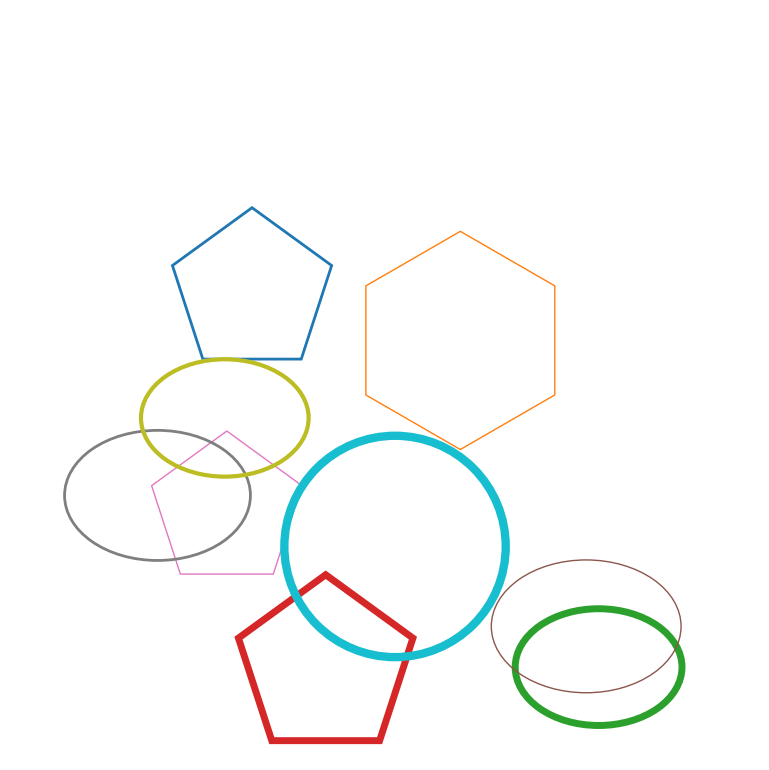[{"shape": "pentagon", "thickness": 1, "radius": 0.54, "center": [0.327, 0.622]}, {"shape": "hexagon", "thickness": 0.5, "radius": 0.71, "center": [0.598, 0.558]}, {"shape": "oval", "thickness": 2.5, "radius": 0.54, "center": [0.777, 0.134]}, {"shape": "pentagon", "thickness": 2.5, "radius": 0.6, "center": [0.423, 0.134]}, {"shape": "oval", "thickness": 0.5, "radius": 0.62, "center": [0.761, 0.187]}, {"shape": "pentagon", "thickness": 0.5, "radius": 0.51, "center": [0.295, 0.338]}, {"shape": "oval", "thickness": 1, "radius": 0.6, "center": [0.205, 0.357]}, {"shape": "oval", "thickness": 1.5, "radius": 0.54, "center": [0.292, 0.457]}, {"shape": "circle", "thickness": 3, "radius": 0.72, "center": [0.513, 0.29]}]